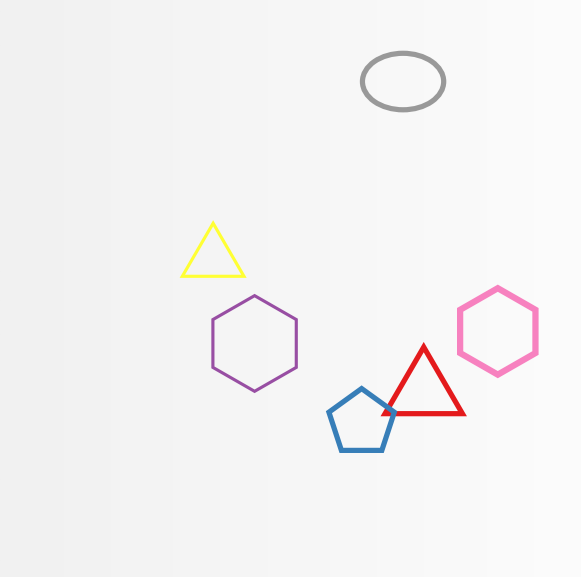[{"shape": "triangle", "thickness": 2.5, "radius": 0.38, "center": [0.729, 0.321]}, {"shape": "pentagon", "thickness": 2.5, "radius": 0.3, "center": [0.622, 0.267]}, {"shape": "hexagon", "thickness": 1.5, "radius": 0.41, "center": [0.438, 0.404]}, {"shape": "triangle", "thickness": 1.5, "radius": 0.31, "center": [0.367, 0.551]}, {"shape": "hexagon", "thickness": 3, "radius": 0.37, "center": [0.856, 0.425]}, {"shape": "oval", "thickness": 2.5, "radius": 0.35, "center": [0.693, 0.858]}]